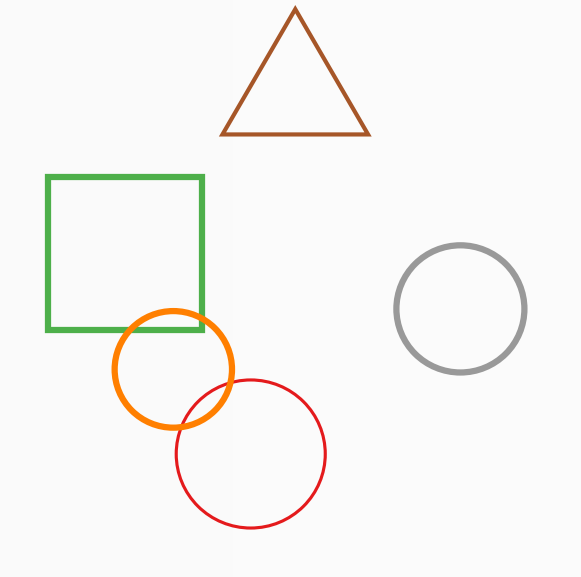[{"shape": "circle", "thickness": 1.5, "radius": 0.64, "center": [0.431, 0.213]}, {"shape": "square", "thickness": 3, "radius": 0.66, "center": [0.215, 0.56]}, {"shape": "circle", "thickness": 3, "radius": 0.5, "center": [0.298, 0.36]}, {"shape": "triangle", "thickness": 2, "radius": 0.72, "center": [0.508, 0.839]}, {"shape": "circle", "thickness": 3, "radius": 0.55, "center": [0.792, 0.464]}]